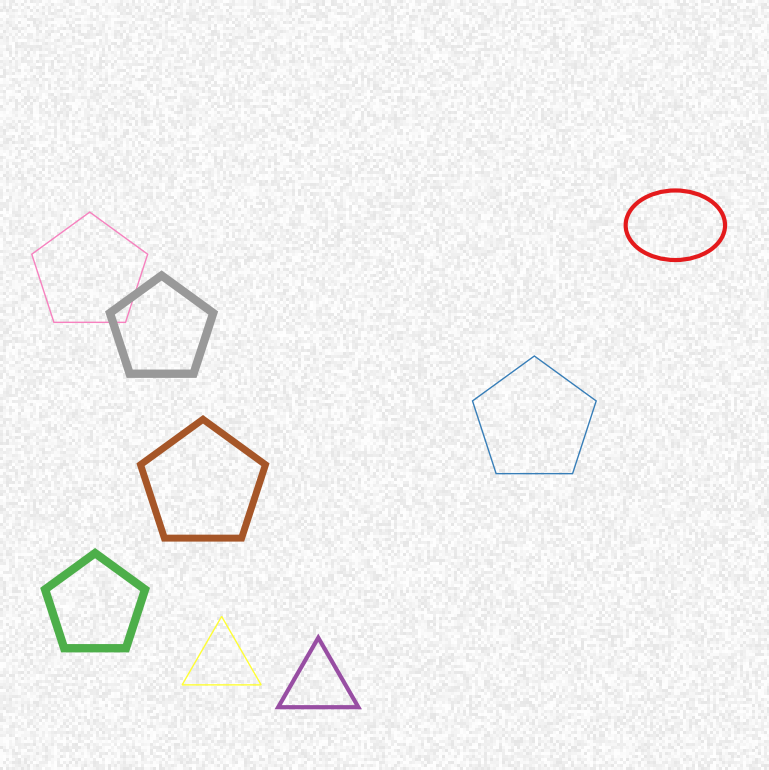[{"shape": "oval", "thickness": 1.5, "radius": 0.32, "center": [0.877, 0.707]}, {"shape": "pentagon", "thickness": 0.5, "radius": 0.42, "center": [0.694, 0.453]}, {"shape": "pentagon", "thickness": 3, "radius": 0.34, "center": [0.123, 0.213]}, {"shape": "triangle", "thickness": 1.5, "radius": 0.3, "center": [0.413, 0.112]}, {"shape": "triangle", "thickness": 0.5, "radius": 0.3, "center": [0.288, 0.14]}, {"shape": "pentagon", "thickness": 2.5, "radius": 0.43, "center": [0.264, 0.37]}, {"shape": "pentagon", "thickness": 0.5, "radius": 0.4, "center": [0.117, 0.645]}, {"shape": "pentagon", "thickness": 3, "radius": 0.35, "center": [0.21, 0.572]}]